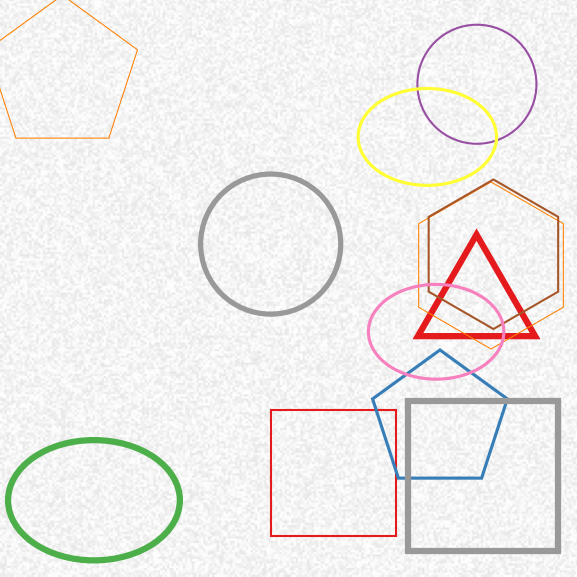[{"shape": "triangle", "thickness": 3, "radius": 0.59, "center": [0.825, 0.476]}, {"shape": "square", "thickness": 1, "radius": 0.54, "center": [0.578, 0.18]}, {"shape": "pentagon", "thickness": 1.5, "radius": 0.61, "center": [0.762, 0.27]}, {"shape": "oval", "thickness": 3, "radius": 0.74, "center": [0.163, 0.133]}, {"shape": "circle", "thickness": 1, "radius": 0.52, "center": [0.826, 0.853]}, {"shape": "hexagon", "thickness": 0.5, "radius": 0.72, "center": [0.85, 0.539]}, {"shape": "pentagon", "thickness": 0.5, "radius": 0.68, "center": [0.108, 0.871]}, {"shape": "oval", "thickness": 1.5, "radius": 0.6, "center": [0.74, 0.762]}, {"shape": "hexagon", "thickness": 1, "radius": 0.65, "center": [0.854, 0.559]}, {"shape": "oval", "thickness": 1.5, "radius": 0.59, "center": [0.755, 0.425]}, {"shape": "square", "thickness": 3, "radius": 0.65, "center": [0.836, 0.174]}, {"shape": "circle", "thickness": 2.5, "radius": 0.61, "center": [0.469, 0.576]}]